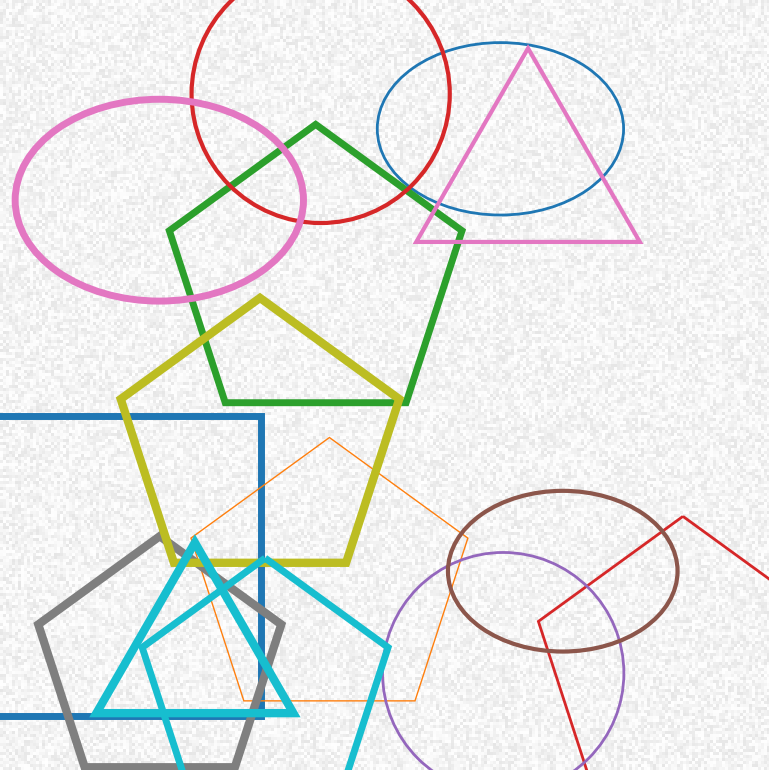[{"shape": "oval", "thickness": 1, "radius": 0.8, "center": [0.65, 0.833]}, {"shape": "square", "thickness": 2.5, "radius": 0.97, "center": [0.145, 0.265]}, {"shape": "pentagon", "thickness": 0.5, "radius": 0.95, "center": [0.428, 0.243]}, {"shape": "pentagon", "thickness": 2.5, "radius": 1.0, "center": [0.41, 0.639]}, {"shape": "pentagon", "thickness": 1, "radius": 0.99, "center": [0.887, 0.132]}, {"shape": "circle", "thickness": 1.5, "radius": 0.84, "center": [0.416, 0.878]}, {"shape": "circle", "thickness": 1, "radius": 0.78, "center": [0.654, 0.126]}, {"shape": "oval", "thickness": 1.5, "radius": 0.75, "center": [0.731, 0.258]}, {"shape": "oval", "thickness": 2.5, "radius": 0.94, "center": [0.207, 0.74]}, {"shape": "triangle", "thickness": 1.5, "radius": 0.84, "center": [0.686, 0.77]}, {"shape": "pentagon", "thickness": 3, "radius": 0.83, "center": [0.208, 0.138]}, {"shape": "pentagon", "thickness": 3, "radius": 0.95, "center": [0.338, 0.423]}, {"shape": "pentagon", "thickness": 2.5, "radius": 0.84, "center": [0.344, 0.107]}, {"shape": "triangle", "thickness": 3, "radius": 0.74, "center": [0.253, 0.148]}]